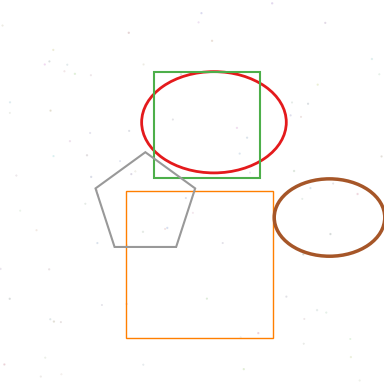[{"shape": "oval", "thickness": 2, "radius": 0.94, "center": [0.556, 0.682]}, {"shape": "square", "thickness": 1.5, "radius": 0.69, "center": [0.539, 0.676]}, {"shape": "square", "thickness": 1, "radius": 0.96, "center": [0.518, 0.313]}, {"shape": "oval", "thickness": 2.5, "radius": 0.72, "center": [0.856, 0.435]}, {"shape": "pentagon", "thickness": 1.5, "radius": 0.68, "center": [0.378, 0.469]}]